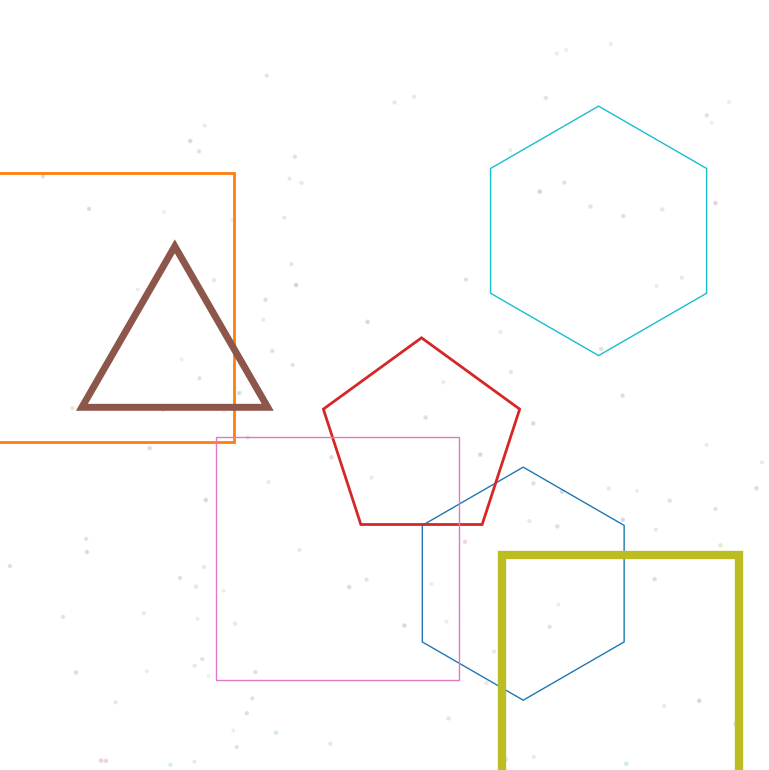[{"shape": "hexagon", "thickness": 0.5, "radius": 0.76, "center": [0.68, 0.242]}, {"shape": "square", "thickness": 1, "radius": 0.87, "center": [0.129, 0.601]}, {"shape": "pentagon", "thickness": 1, "radius": 0.67, "center": [0.547, 0.427]}, {"shape": "triangle", "thickness": 2.5, "radius": 0.7, "center": [0.227, 0.541]}, {"shape": "square", "thickness": 0.5, "radius": 0.79, "center": [0.438, 0.275]}, {"shape": "square", "thickness": 3, "radius": 0.77, "center": [0.806, 0.124]}, {"shape": "hexagon", "thickness": 0.5, "radius": 0.81, "center": [0.777, 0.7]}]